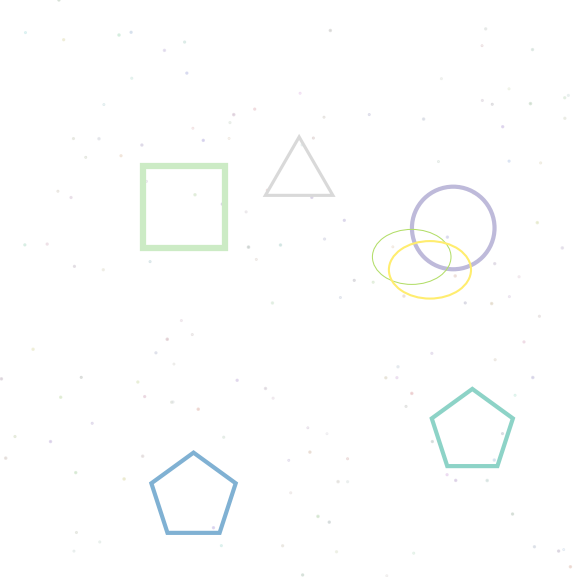[{"shape": "pentagon", "thickness": 2, "radius": 0.37, "center": [0.818, 0.252]}, {"shape": "circle", "thickness": 2, "radius": 0.36, "center": [0.785, 0.604]}, {"shape": "pentagon", "thickness": 2, "radius": 0.38, "center": [0.335, 0.139]}, {"shape": "oval", "thickness": 0.5, "radius": 0.34, "center": [0.713, 0.554]}, {"shape": "triangle", "thickness": 1.5, "radius": 0.34, "center": [0.518, 0.695]}, {"shape": "square", "thickness": 3, "radius": 0.35, "center": [0.319, 0.641]}, {"shape": "oval", "thickness": 1, "radius": 0.36, "center": [0.745, 0.532]}]